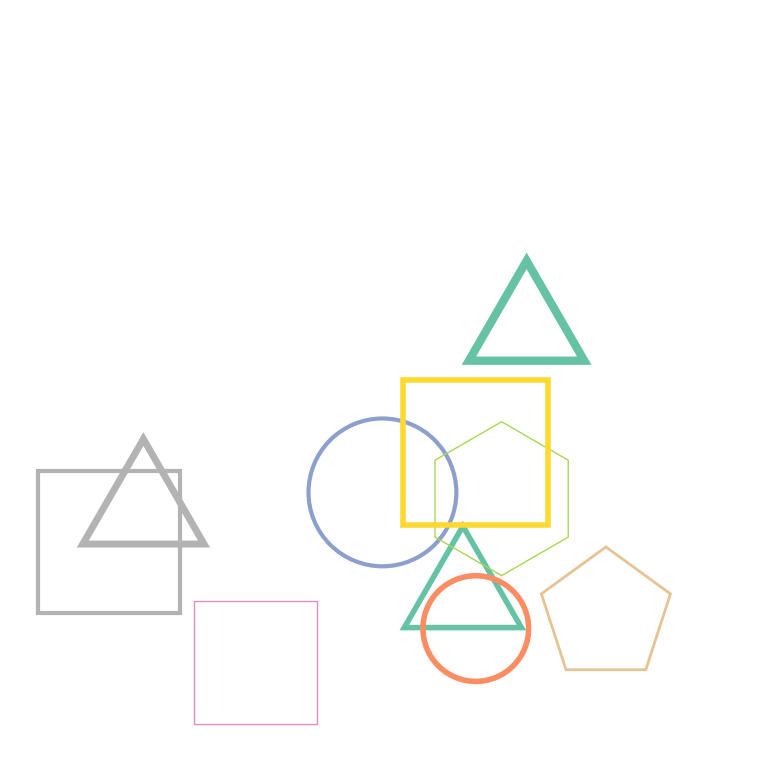[{"shape": "triangle", "thickness": 2, "radius": 0.44, "center": [0.601, 0.229]}, {"shape": "triangle", "thickness": 3, "radius": 0.43, "center": [0.684, 0.575]}, {"shape": "circle", "thickness": 2, "radius": 0.34, "center": [0.618, 0.184]}, {"shape": "circle", "thickness": 1.5, "radius": 0.48, "center": [0.497, 0.361]}, {"shape": "square", "thickness": 0.5, "radius": 0.4, "center": [0.331, 0.139]}, {"shape": "hexagon", "thickness": 0.5, "radius": 0.5, "center": [0.651, 0.352]}, {"shape": "square", "thickness": 2, "radius": 0.47, "center": [0.618, 0.412]}, {"shape": "pentagon", "thickness": 1, "radius": 0.44, "center": [0.787, 0.202]}, {"shape": "triangle", "thickness": 2.5, "radius": 0.45, "center": [0.186, 0.339]}, {"shape": "square", "thickness": 1.5, "radius": 0.46, "center": [0.142, 0.296]}]